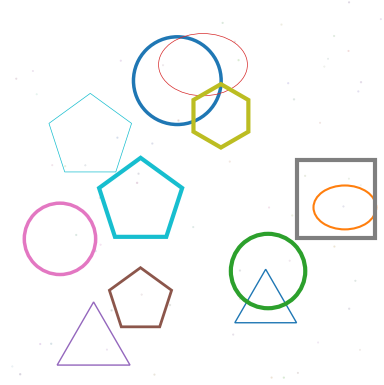[{"shape": "circle", "thickness": 2.5, "radius": 0.57, "center": [0.461, 0.79]}, {"shape": "triangle", "thickness": 1, "radius": 0.46, "center": [0.69, 0.208]}, {"shape": "oval", "thickness": 1.5, "radius": 0.41, "center": [0.896, 0.461]}, {"shape": "circle", "thickness": 3, "radius": 0.48, "center": [0.696, 0.296]}, {"shape": "oval", "thickness": 0.5, "radius": 0.58, "center": [0.527, 0.832]}, {"shape": "triangle", "thickness": 1, "radius": 0.55, "center": [0.243, 0.106]}, {"shape": "pentagon", "thickness": 2, "radius": 0.42, "center": [0.365, 0.22]}, {"shape": "circle", "thickness": 2.5, "radius": 0.46, "center": [0.156, 0.38]}, {"shape": "square", "thickness": 3, "radius": 0.51, "center": [0.872, 0.483]}, {"shape": "hexagon", "thickness": 3, "radius": 0.41, "center": [0.574, 0.699]}, {"shape": "pentagon", "thickness": 0.5, "radius": 0.56, "center": [0.234, 0.645]}, {"shape": "pentagon", "thickness": 3, "radius": 0.57, "center": [0.365, 0.477]}]